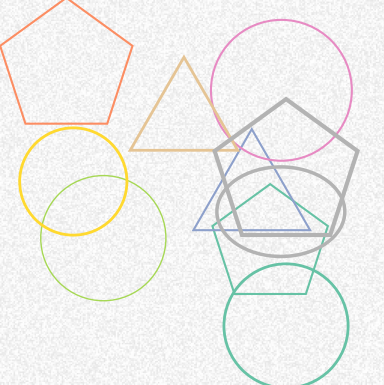[{"shape": "pentagon", "thickness": 1.5, "radius": 0.79, "center": [0.702, 0.364]}, {"shape": "circle", "thickness": 2, "radius": 0.81, "center": [0.743, 0.153]}, {"shape": "pentagon", "thickness": 1.5, "radius": 0.9, "center": [0.172, 0.825]}, {"shape": "triangle", "thickness": 1.5, "radius": 0.87, "center": [0.654, 0.49]}, {"shape": "circle", "thickness": 1.5, "radius": 0.91, "center": [0.731, 0.765]}, {"shape": "circle", "thickness": 1, "radius": 0.81, "center": [0.268, 0.381]}, {"shape": "circle", "thickness": 2, "radius": 0.7, "center": [0.19, 0.529]}, {"shape": "triangle", "thickness": 2, "radius": 0.81, "center": [0.478, 0.69]}, {"shape": "oval", "thickness": 2.5, "radius": 0.83, "center": [0.729, 0.45]}, {"shape": "pentagon", "thickness": 3, "radius": 0.98, "center": [0.743, 0.547]}]